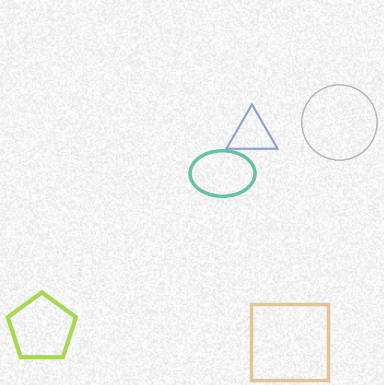[{"shape": "oval", "thickness": 2.5, "radius": 0.42, "center": [0.578, 0.549]}, {"shape": "triangle", "thickness": 1.5, "radius": 0.38, "center": [0.654, 0.652]}, {"shape": "pentagon", "thickness": 3, "radius": 0.47, "center": [0.109, 0.147]}, {"shape": "square", "thickness": 2.5, "radius": 0.5, "center": [0.753, 0.112]}, {"shape": "circle", "thickness": 1, "radius": 0.49, "center": [0.882, 0.682]}]